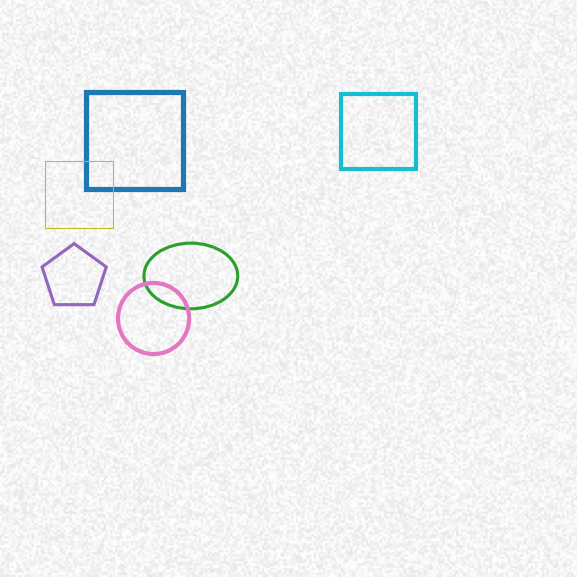[{"shape": "square", "thickness": 2.5, "radius": 0.42, "center": [0.233, 0.755]}, {"shape": "oval", "thickness": 1.5, "radius": 0.41, "center": [0.33, 0.521]}, {"shape": "pentagon", "thickness": 1.5, "radius": 0.29, "center": [0.128, 0.519]}, {"shape": "circle", "thickness": 2, "radius": 0.31, "center": [0.266, 0.448]}, {"shape": "square", "thickness": 0.5, "radius": 0.29, "center": [0.137, 0.662]}, {"shape": "square", "thickness": 2, "radius": 0.32, "center": [0.656, 0.771]}]